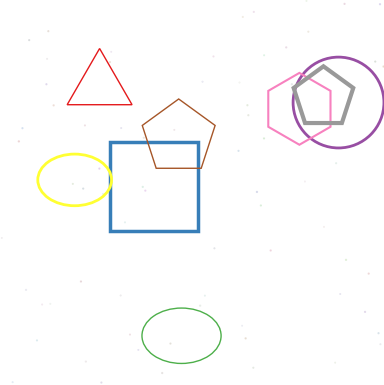[{"shape": "triangle", "thickness": 1, "radius": 0.49, "center": [0.259, 0.777]}, {"shape": "square", "thickness": 2.5, "radius": 0.57, "center": [0.4, 0.516]}, {"shape": "oval", "thickness": 1, "radius": 0.51, "center": [0.472, 0.128]}, {"shape": "circle", "thickness": 2, "radius": 0.59, "center": [0.879, 0.734]}, {"shape": "oval", "thickness": 2, "radius": 0.48, "center": [0.194, 0.533]}, {"shape": "pentagon", "thickness": 1, "radius": 0.5, "center": [0.464, 0.643]}, {"shape": "hexagon", "thickness": 1.5, "radius": 0.47, "center": [0.778, 0.717]}, {"shape": "pentagon", "thickness": 3, "radius": 0.41, "center": [0.84, 0.746]}]